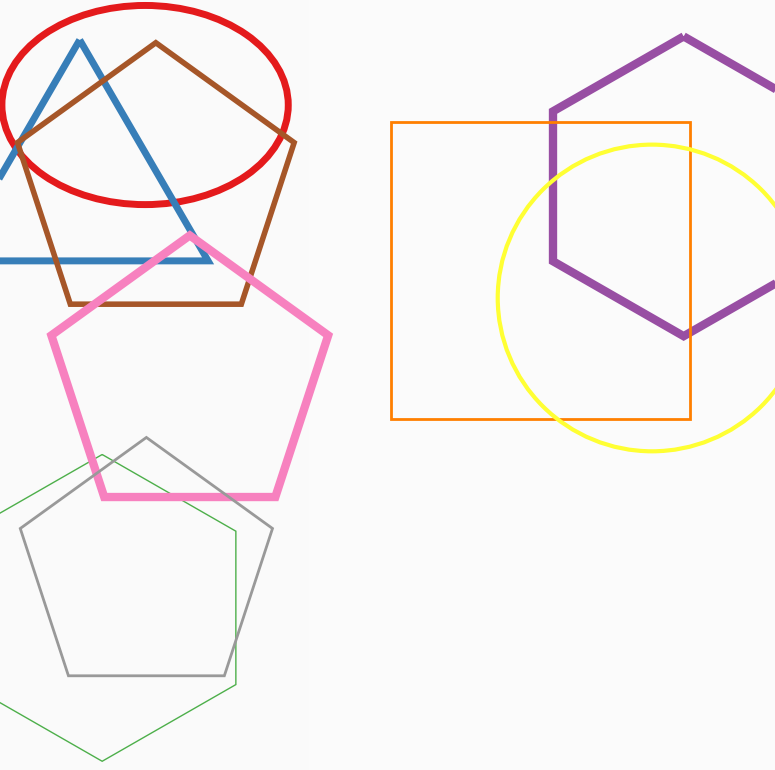[{"shape": "oval", "thickness": 2.5, "radius": 0.92, "center": [0.187, 0.864]}, {"shape": "triangle", "thickness": 2.5, "radius": 0.96, "center": [0.103, 0.757]}, {"shape": "hexagon", "thickness": 0.5, "radius": 1.0, "center": [0.132, 0.211]}, {"shape": "hexagon", "thickness": 3, "radius": 0.97, "center": [0.882, 0.758]}, {"shape": "square", "thickness": 1, "radius": 0.96, "center": [0.698, 0.648]}, {"shape": "circle", "thickness": 1.5, "radius": 1.0, "center": [0.841, 0.613]}, {"shape": "pentagon", "thickness": 2, "radius": 0.94, "center": [0.201, 0.757]}, {"shape": "pentagon", "thickness": 3, "radius": 0.94, "center": [0.245, 0.506]}, {"shape": "pentagon", "thickness": 1, "radius": 0.86, "center": [0.189, 0.261]}]